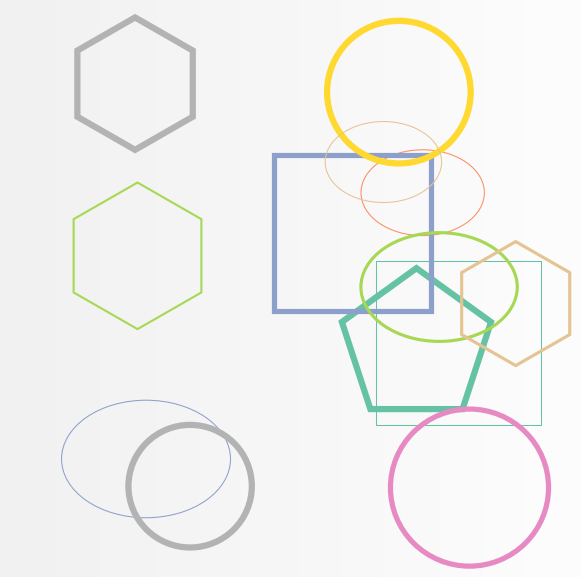[{"shape": "square", "thickness": 0.5, "radius": 0.71, "center": [0.789, 0.405]}, {"shape": "pentagon", "thickness": 3, "radius": 0.67, "center": [0.716, 0.4]}, {"shape": "oval", "thickness": 0.5, "radius": 0.53, "center": [0.727, 0.665]}, {"shape": "oval", "thickness": 0.5, "radius": 0.73, "center": [0.251, 0.204]}, {"shape": "square", "thickness": 2.5, "radius": 0.68, "center": [0.606, 0.595]}, {"shape": "circle", "thickness": 2.5, "radius": 0.68, "center": [0.808, 0.155]}, {"shape": "hexagon", "thickness": 1, "radius": 0.63, "center": [0.237, 0.556]}, {"shape": "oval", "thickness": 1.5, "radius": 0.67, "center": [0.755, 0.502]}, {"shape": "circle", "thickness": 3, "radius": 0.62, "center": [0.686, 0.84]}, {"shape": "oval", "thickness": 0.5, "radius": 0.5, "center": [0.66, 0.719]}, {"shape": "hexagon", "thickness": 1.5, "radius": 0.54, "center": [0.887, 0.473]}, {"shape": "circle", "thickness": 3, "radius": 0.53, "center": [0.327, 0.157]}, {"shape": "hexagon", "thickness": 3, "radius": 0.57, "center": [0.232, 0.854]}]